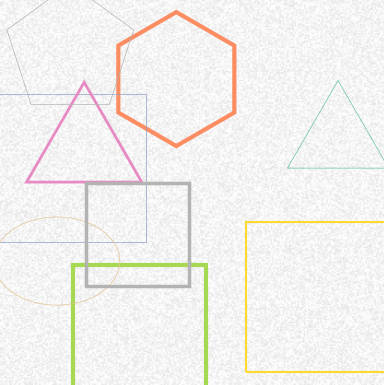[{"shape": "triangle", "thickness": 0.5, "radius": 0.76, "center": [0.878, 0.639]}, {"shape": "hexagon", "thickness": 3, "radius": 0.87, "center": [0.458, 0.795]}, {"shape": "square", "thickness": 0.5, "radius": 0.96, "center": [0.187, 0.564]}, {"shape": "triangle", "thickness": 2, "radius": 0.86, "center": [0.219, 0.613]}, {"shape": "square", "thickness": 3, "radius": 0.86, "center": [0.363, 0.14]}, {"shape": "square", "thickness": 1.5, "radius": 0.98, "center": [0.833, 0.229]}, {"shape": "oval", "thickness": 0.5, "radius": 0.82, "center": [0.147, 0.322]}, {"shape": "pentagon", "thickness": 0.5, "radius": 0.87, "center": [0.182, 0.869]}, {"shape": "square", "thickness": 2.5, "radius": 0.67, "center": [0.357, 0.39]}]